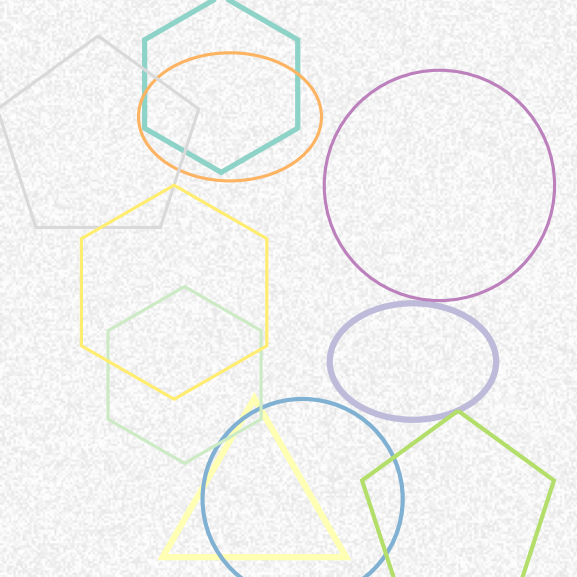[{"shape": "hexagon", "thickness": 2.5, "radius": 0.77, "center": [0.383, 0.854]}, {"shape": "triangle", "thickness": 3, "radius": 0.92, "center": [0.44, 0.126]}, {"shape": "oval", "thickness": 3, "radius": 0.72, "center": [0.715, 0.373]}, {"shape": "circle", "thickness": 2, "radius": 0.87, "center": [0.524, 0.135]}, {"shape": "oval", "thickness": 1.5, "radius": 0.79, "center": [0.398, 0.797]}, {"shape": "pentagon", "thickness": 2, "radius": 0.87, "center": [0.793, 0.113]}, {"shape": "pentagon", "thickness": 1.5, "radius": 0.92, "center": [0.17, 0.754]}, {"shape": "circle", "thickness": 1.5, "radius": 1.0, "center": [0.761, 0.678]}, {"shape": "hexagon", "thickness": 1.5, "radius": 0.77, "center": [0.32, 0.35]}, {"shape": "hexagon", "thickness": 1.5, "radius": 0.93, "center": [0.301, 0.493]}]